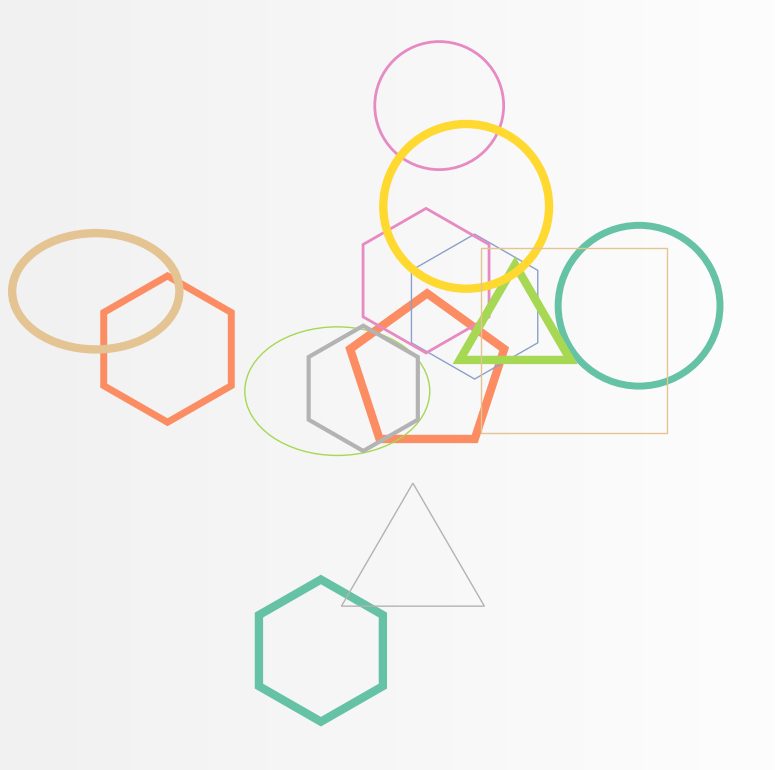[{"shape": "hexagon", "thickness": 3, "radius": 0.46, "center": [0.414, 0.155]}, {"shape": "circle", "thickness": 2.5, "radius": 0.52, "center": [0.825, 0.603]}, {"shape": "pentagon", "thickness": 3, "radius": 0.52, "center": [0.551, 0.514]}, {"shape": "hexagon", "thickness": 2.5, "radius": 0.48, "center": [0.216, 0.547]}, {"shape": "hexagon", "thickness": 0.5, "radius": 0.47, "center": [0.612, 0.602]}, {"shape": "hexagon", "thickness": 1, "radius": 0.47, "center": [0.55, 0.636]}, {"shape": "circle", "thickness": 1, "radius": 0.42, "center": [0.567, 0.863]}, {"shape": "triangle", "thickness": 3, "radius": 0.41, "center": [0.665, 0.574]}, {"shape": "oval", "thickness": 0.5, "radius": 0.6, "center": [0.435, 0.492]}, {"shape": "circle", "thickness": 3, "radius": 0.53, "center": [0.602, 0.732]}, {"shape": "square", "thickness": 0.5, "radius": 0.6, "center": [0.741, 0.558]}, {"shape": "oval", "thickness": 3, "radius": 0.54, "center": [0.124, 0.622]}, {"shape": "triangle", "thickness": 0.5, "radius": 0.53, "center": [0.533, 0.266]}, {"shape": "hexagon", "thickness": 1.5, "radius": 0.41, "center": [0.469, 0.496]}]